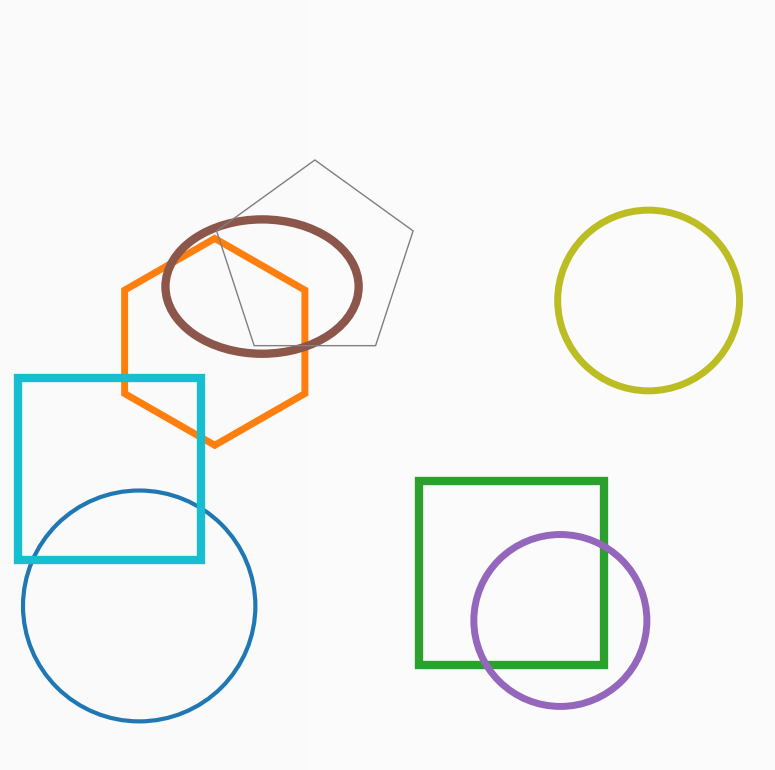[{"shape": "circle", "thickness": 1.5, "radius": 0.75, "center": [0.18, 0.213]}, {"shape": "hexagon", "thickness": 2.5, "radius": 0.67, "center": [0.277, 0.556]}, {"shape": "square", "thickness": 3, "radius": 0.6, "center": [0.66, 0.255]}, {"shape": "circle", "thickness": 2.5, "radius": 0.56, "center": [0.723, 0.194]}, {"shape": "oval", "thickness": 3, "radius": 0.62, "center": [0.338, 0.628]}, {"shape": "pentagon", "thickness": 0.5, "radius": 0.67, "center": [0.406, 0.659]}, {"shape": "circle", "thickness": 2.5, "radius": 0.59, "center": [0.837, 0.61]}, {"shape": "square", "thickness": 3, "radius": 0.59, "center": [0.141, 0.391]}]